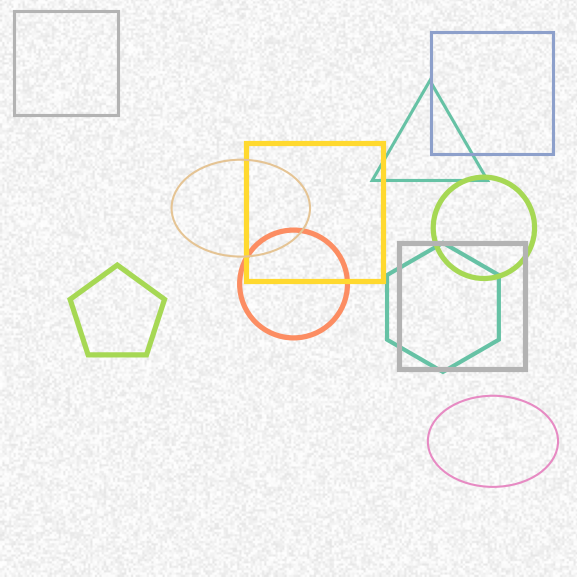[{"shape": "hexagon", "thickness": 2, "radius": 0.56, "center": [0.767, 0.467]}, {"shape": "triangle", "thickness": 1.5, "radius": 0.58, "center": [0.744, 0.744]}, {"shape": "circle", "thickness": 2.5, "radius": 0.47, "center": [0.508, 0.507]}, {"shape": "square", "thickness": 1.5, "radius": 0.53, "center": [0.852, 0.838]}, {"shape": "oval", "thickness": 1, "radius": 0.56, "center": [0.854, 0.235]}, {"shape": "circle", "thickness": 2.5, "radius": 0.44, "center": [0.838, 0.605]}, {"shape": "pentagon", "thickness": 2.5, "radius": 0.43, "center": [0.203, 0.454]}, {"shape": "square", "thickness": 2.5, "radius": 0.6, "center": [0.545, 0.632]}, {"shape": "oval", "thickness": 1, "radius": 0.6, "center": [0.417, 0.639]}, {"shape": "square", "thickness": 2.5, "radius": 0.54, "center": [0.8, 0.469]}, {"shape": "square", "thickness": 1.5, "radius": 0.45, "center": [0.114, 0.89]}]